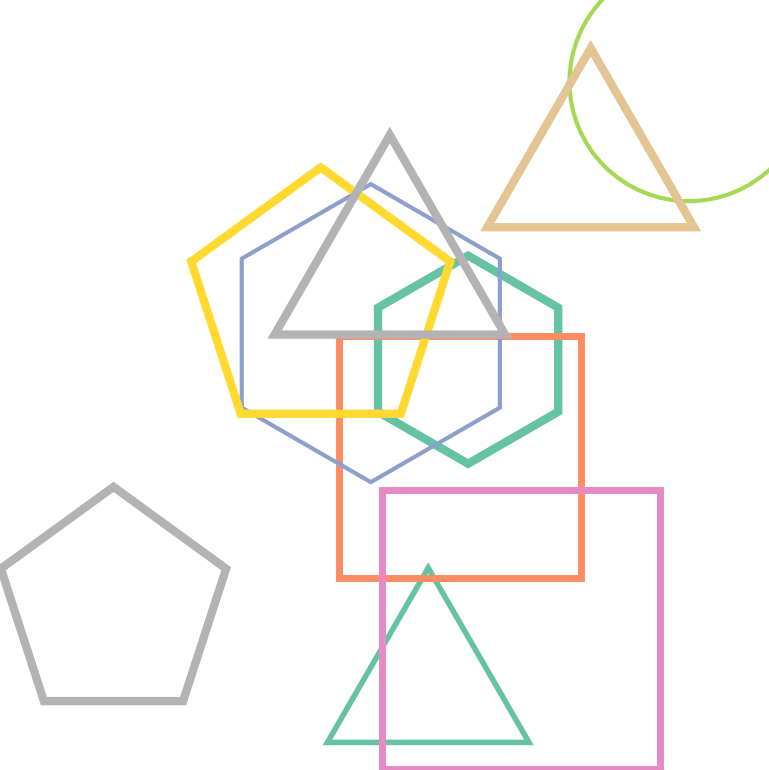[{"shape": "triangle", "thickness": 2, "radius": 0.76, "center": [0.556, 0.111]}, {"shape": "hexagon", "thickness": 3, "radius": 0.68, "center": [0.608, 0.533]}, {"shape": "square", "thickness": 2.5, "radius": 0.79, "center": [0.597, 0.407]}, {"shape": "hexagon", "thickness": 1.5, "radius": 0.97, "center": [0.482, 0.567]}, {"shape": "square", "thickness": 2.5, "radius": 0.9, "center": [0.677, 0.182]}, {"shape": "circle", "thickness": 1.5, "radius": 0.77, "center": [0.895, 0.894]}, {"shape": "pentagon", "thickness": 3, "radius": 0.88, "center": [0.417, 0.606]}, {"shape": "triangle", "thickness": 3, "radius": 0.77, "center": [0.767, 0.782]}, {"shape": "pentagon", "thickness": 3, "radius": 0.77, "center": [0.147, 0.214]}, {"shape": "triangle", "thickness": 3, "radius": 0.86, "center": [0.506, 0.652]}]